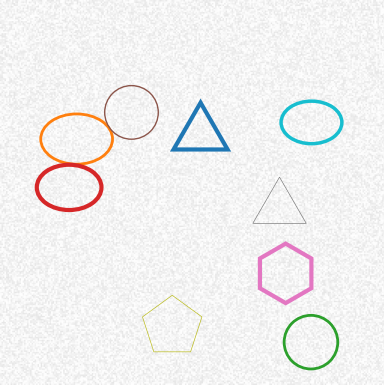[{"shape": "triangle", "thickness": 3, "radius": 0.41, "center": [0.521, 0.652]}, {"shape": "oval", "thickness": 2, "radius": 0.47, "center": [0.199, 0.639]}, {"shape": "circle", "thickness": 2, "radius": 0.35, "center": [0.808, 0.111]}, {"shape": "oval", "thickness": 3, "radius": 0.42, "center": [0.18, 0.513]}, {"shape": "circle", "thickness": 1, "radius": 0.35, "center": [0.342, 0.708]}, {"shape": "hexagon", "thickness": 3, "radius": 0.39, "center": [0.742, 0.29]}, {"shape": "triangle", "thickness": 0.5, "radius": 0.4, "center": [0.726, 0.46]}, {"shape": "pentagon", "thickness": 0.5, "radius": 0.41, "center": [0.447, 0.152]}, {"shape": "oval", "thickness": 2.5, "radius": 0.39, "center": [0.809, 0.682]}]